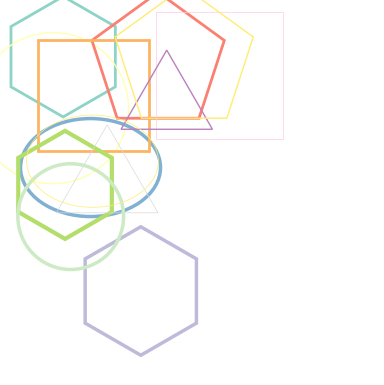[{"shape": "hexagon", "thickness": 2, "radius": 0.78, "center": [0.164, 0.853]}, {"shape": "circle", "thickness": 1, "radius": 0.98, "center": [0.137, 0.719]}, {"shape": "hexagon", "thickness": 2.5, "radius": 0.83, "center": [0.366, 0.244]}, {"shape": "pentagon", "thickness": 2, "radius": 0.9, "center": [0.411, 0.839]}, {"shape": "oval", "thickness": 2.5, "radius": 0.91, "center": [0.235, 0.565]}, {"shape": "square", "thickness": 2, "radius": 0.72, "center": [0.243, 0.753]}, {"shape": "hexagon", "thickness": 3, "radius": 0.7, "center": [0.169, 0.52]}, {"shape": "square", "thickness": 0.5, "radius": 0.83, "center": [0.57, 0.805]}, {"shape": "triangle", "thickness": 0.5, "radius": 0.76, "center": [0.278, 0.523]}, {"shape": "triangle", "thickness": 1, "radius": 0.69, "center": [0.433, 0.733]}, {"shape": "circle", "thickness": 2.5, "radius": 0.69, "center": [0.184, 0.437]}, {"shape": "pentagon", "thickness": 1, "radius": 0.94, "center": [0.478, 0.846]}, {"shape": "oval", "thickness": 0.5, "radius": 0.86, "center": [0.24, 0.581]}]